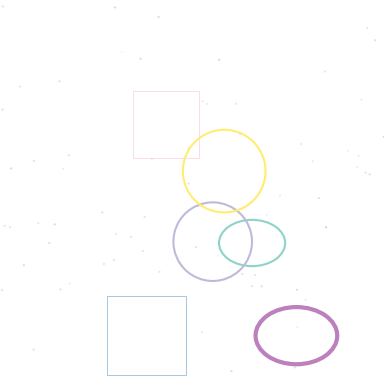[{"shape": "oval", "thickness": 1.5, "radius": 0.43, "center": [0.655, 0.369]}, {"shape": "circle", "thickness": 1.5, "radius": 0.51, "center": [0.552, 0.372]}, {"shape": "square", "thickness": 0.5, "radius": 0.51, "center": [0.381, 0.129]}, {"shape": "square", "thickness": 0.5, "radius": 0.43, "center": [0.43, 0.676]}, {"shape": "oval", "thickness": 3, "radius": 0.53, "center": [0.77, 0.128]}, {"shape": "circle", "thickness": 1.5, "radius": 0.54, "center": [0.582, 0.556]}]